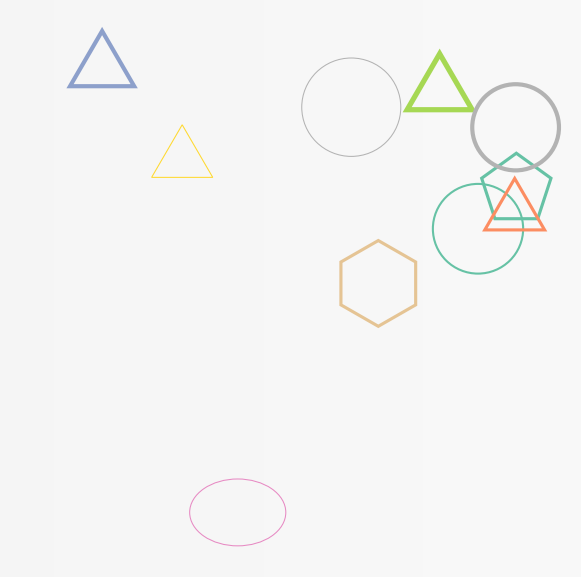[{"shape": "pentagon", "thickness": 1.5, "radius": 0.31, "center": [0.888, 0.671]}, {"shape": "circle", "thickness": 1, "radius": 0.39, "center": [0.822, 0.603]}, {"shape": "triangle", "thickness": 1.5, "radius": 0.3, "center": [0.885, 0.631]}, {"shape": "triangle", "thickness": 2, "radius": 0.32, "center": [0.176, 0.882]}, {"shape": "oval", "thickness": 0.5, "radius": 0.41, "center": [0.409, 0.112]}, {"shape": "triangle", "thickness": 2.5, "radius": 0.32, "center": [0.756, 0.841]}, {"shape": "triangle", "thickness": 0.5, "radius": 0.3, "center": [0.313, 0.722]}, {"shape": "hexagon", "thickness": 1.5, "radius": 0.37, "center": [0.651, 0.508]}, {"shape": "circle", "thickness": 0.5, "radius": 0.43, "center": [0.604, 0.814]}, {"shape": "circle", "thickness": 2, "radius": 0.37, "center": [0.887, 0.779]}]